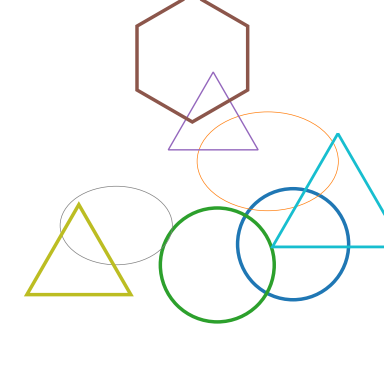[{"shape": "circle", "thickness": 2.5, "radius": 0.72, "center": [0.761, 0.366]}, {"shape": "oval", "thickness": 0.5, "radius": 0.92, "center": [0.695, 0.581]}, {"shape": "circle", "thickness": 2.5, "radius": 0.74, "center": [0.564, 0.312]}, {"shape": "triangle", "thickness": 1, "radius": 0.67, "center": [0.554, 0.678]}, {"shape": "hexagon", "thickness": 2.5, "radius": 0.83, "center": [0.5, 0.849]}, {"shape": "oval", "thickness": 0.5, "radius": 0.73, "center": [0.302, 0.414]}, {"shape": "triangle", "thickness": 2.5, "radius": 0.78, "center": [0.205, 0.313]}, {"shape": "triangle", "thickness": 2, "radius": 0.98, "center": [0.878, 0.457]}]